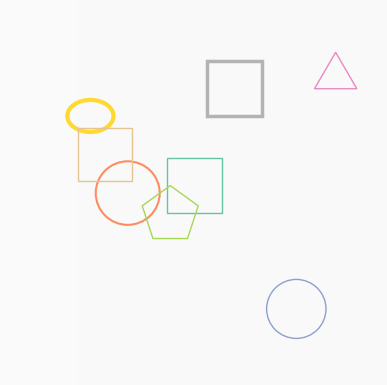[{"shape": "square", "thickness": 1, "radius": 0.36, "center": [0.503, 0.518]}, {"shape": "circle", "thickness": 1.5, "radius": 0.41, "center": [0.33, 0.498]}, {"shape": "circle", "thickness": 1, "radius": 0.38, "center": [0.765, 0.198]}, {"shape": "triangle", "thickness": 1, "radius": 0.32, "center": [0.866, 0.801]}, {"shape": "pentagon", "thickness": 1, "radius": 0.38, "center": [0.439, 0.442]}, {"shape": "oval", "thickness": 3, "radius": 0.3, "center": [0.233, 0.699]}, {"shape": "square", "thickness": 1, "radius": 0.35, "center": [0.27, 0.598]}, {"shape": "square", "thickness": 2.5, "radius": 0.36, "center": [0.606, 0.77]}]